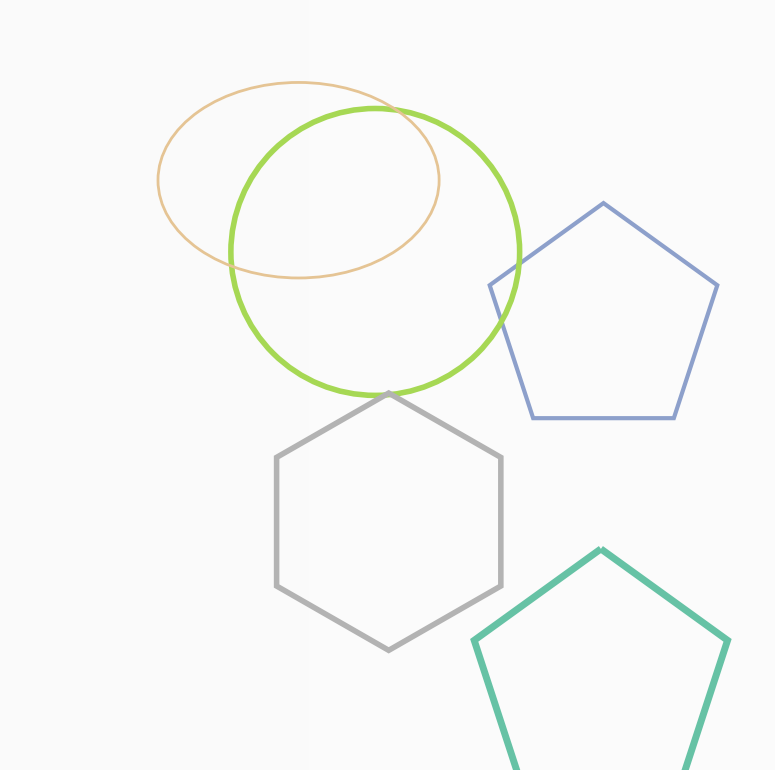[{"shape": "pentagon", "thickness": 2.5, "radius": 0.86, "center": [0.775, 0.115]}, {"shape": "pentagon", "thickness": 1.5, "radius": 0.77, "center": [0.779, 0.582]}, {"shape": "circle", "thickness": 2, "radius": 0.93, "center": [0.484, 0.673]}, {"shape": "oval", "thickness": 1, "radius": 0.91, "center": [0.385, 0.766]}, {"shape": "hexagon", "thickness": 2, "radius": 0.84, "center": [0.502, 0.322]}]